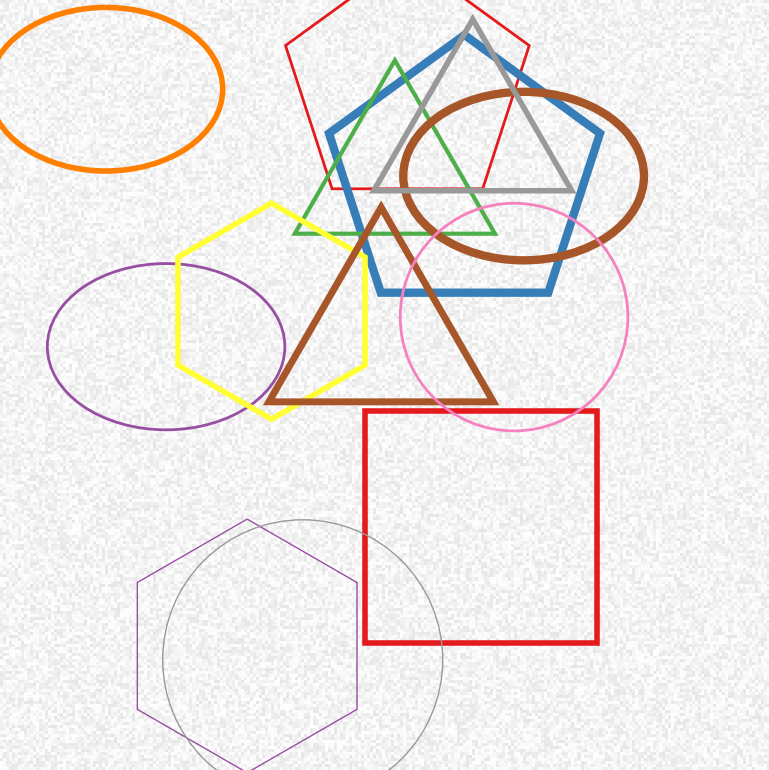[{"shape": "square", "thickness": 2, "radius": 0.75, "center": [0.624, 0.315]}, {"shape": "pentagon", "thickness": 1, "radius": 0.83, "center": [0.529, 0.889]}, {"shape": "pentagon", "thickness": 3, "radius": 0.93, "center": [0.603, 0.77]}, {"shape": "triangle", "thickness": 1.5, "radius": 0.75, "center": [0.513, 0.772]}, {"shape": "oval", "thickness": 1, "radius": 0.77, "center": [0.216, 0.55]}, {"shape": "hexagon", "thickness": 0.5, "radius": 0.82, "center": [0.321, 0.161]}, {"shape": "oval", "thickness": 2, "radius": 0.76, "center": [0.137, 0.884]}, {"shape": "hexagon", "thickness": 2, "radius": 0.7, "center": [0.353, 0.596]}, {"shape": "triangle", "thickness": 2.5, "radius": 0.84, "center": [0.495, 0.562]}, {"shape": "oval", "thickness": 3, "radius": 0.78, "center": [0.68, 0.771]}, {"shape": "circle", "thickness": 1, "radius": 0.74, "center": [0.668, 0.588]}, {"shape": "triangle", "thickness": 2, "radius": 0.74, "center": [0.614, 0.827]}, {"shape": "circle", "thickness": 0.5, "radius": 0.91, "center": [0.393, 0.143]}]